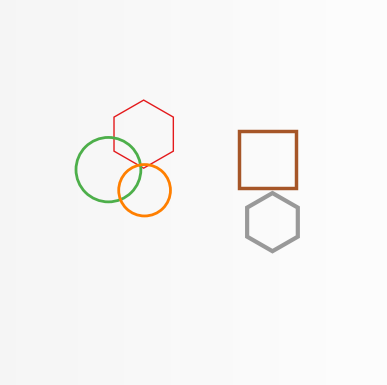[{"shape": "hexagon", "thickness": 1, "radius": 0.44, "center": [0.371, 0.652]}, {"shape": "circle", "thickness": 2, "radius": 0.42, "center": [0.28, 0.559]}, {"shape": "circle", "thickness": 2, "radius": 0.33, "center": [0.373, 0.506]}, {"shape": "square", "thickness": 2.5, "radius": 0.37, "center": [0.69, 0.585]}, {"shape": "hexagon", "thickness": 3, "radius": 0.38, "center": [0.703, 0.423]}]